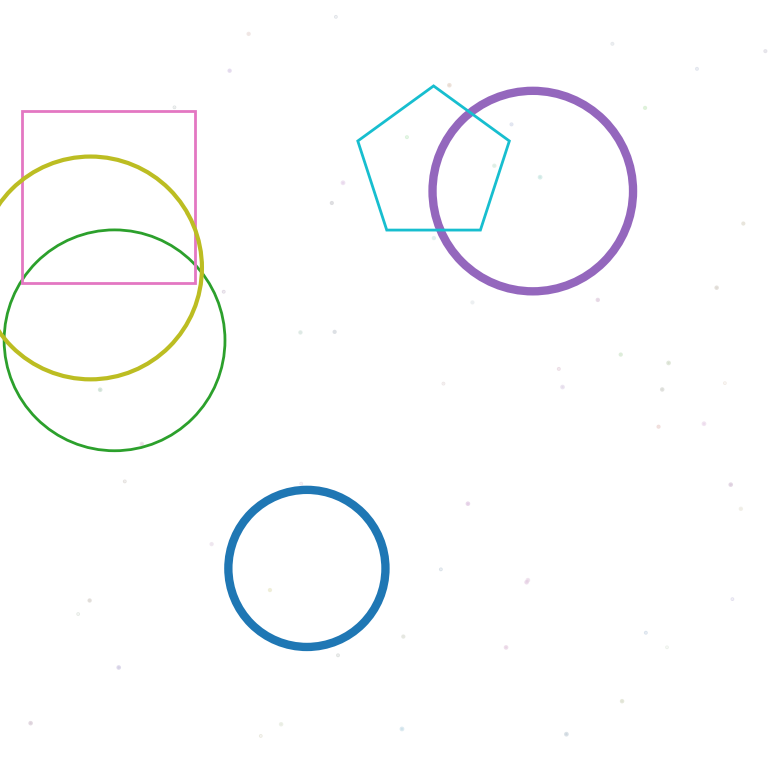[{"shape": "circle", "thickness": 3, "radius": 0.51, "center": [0.399, 0.262]}, {"shape": "circle", "thickness": 1, "radius": 0.72, "center": [0.149, 0.558]}, {"shape": "circle", "thickness": 3, "radius": 0.65, "center": [0.692, 0.752]}, {"shape": "square", "thickness": 1, "radius": 0.56, "center": [0.141, 0.744]}, {"shape": "circle", "thickness": 1.5, "radius": 0.72, "center": [0.118, 0.652]}, {"shape": "pentagon", "thickness": 1, "radius": 0.52, "center": [0.563, 0.785]}]